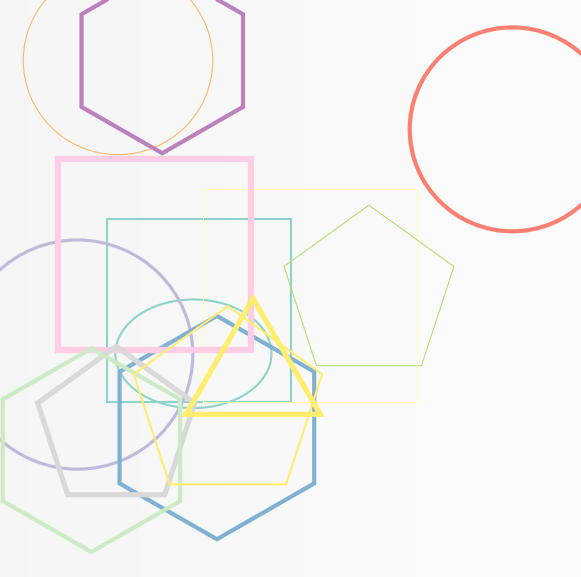[{"shape": "square", "thickness": 1, "radius": 0.79, "center": [0.343, 0.462]}, {"shape": "oval", "thickness": 1, "radius": 0.67, "center": [0.333, 0.387]}, {"shape": "square", "thickness": 0.5, "radius": 0.92, "center": [0.533, 0.487]}, {"shape": "circle", "thickness": 1.5, "radius": 0.99, "center": [0.133, 0.385]}, {"shape": "circle", "thickness": 2, "radius": 0.88, "center": [0.882, 0.775]}, {"shape": "hexagon", "thickness": 2, "radius": 0.97, "center": [0.373, 0.259]}, {"shape": "circle", "thickness": 0.5, "radius": 0.82, "center": [0.203, 0.894]}, {"shape": "pentagon", "thickness": 0.5, "radius": 0.77, "center": [0.635, 0.49]}, {"shape": "square", "thickness": 3, "radius": 0.83, "center": [0.265, 0.558]}, {"shape": "pentagon", "thickness": 2.5, "radius": 0.71, "center": [0.2, 0.257]}, {"shape": "hexagon", "thickness": 2, "radius": 0.8, "center": [0.279, 0.894]}, {"shape": "hexagon", "thickness": 2, "radius": 0.88, "center": [0.157, 0.22]}, {"shape": "triangle", "thickness": 2.5, "radius": 0.67, "center": [0.435, 0.349]}, {"shape": "pentagon", "thickness": 1, "radius": 0.85, "center": [0.392, 0.298]}]